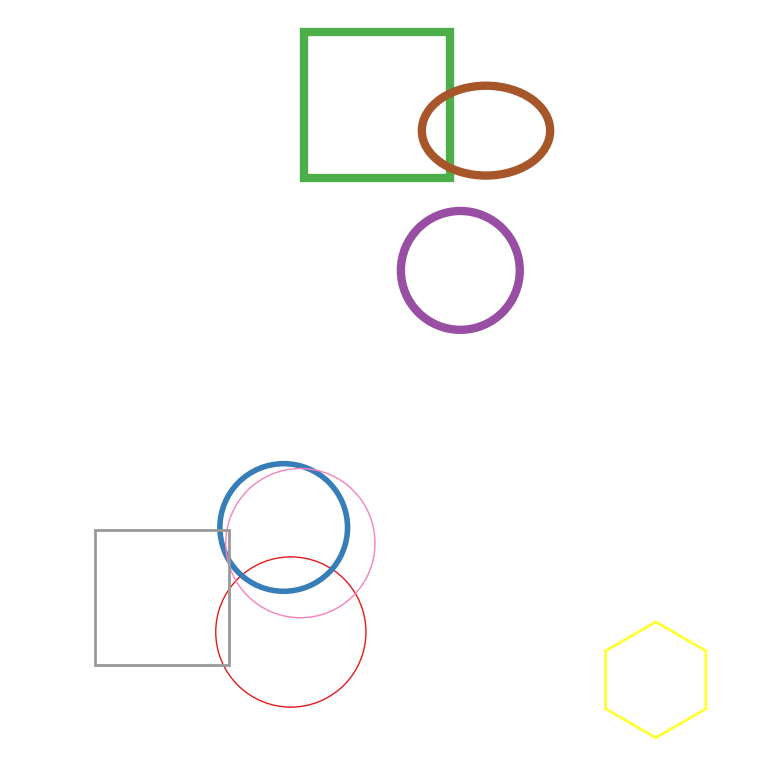[{"shape": "circle", "thickness": 0.5, "radius": 0.49, "center": [0.378, 0.179]}, {"shape": "circle", "thickness": 2, "radius": 0.41, "center": [0.368, 0.315]}, {"shape": "square", "thickness": 3, "radius": 0.47, "center": [0.49, 0.863]}, {"shape": "circle", "thickness": 3, "radius": 0.39, "center": [0.598, 0.649]}, {"shape": "hexagon", "thickness": 1, "radius": 0.38, "center": [0.852, 0.117]}, {"shape": "oval", "thickness": 3, "radius": 0.42, "center": [0.631, 0.83]}, {"shape": "circle", "thickness": 0.5, "radius": 0.48, "center": [0.39, 0.295]}, {"shape": "square", "thickness": 1, "radius": 0.44, "center": [0.21, 0.224]}]